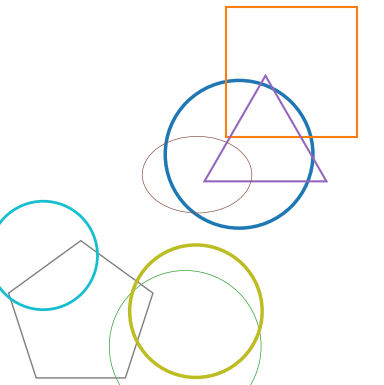[{"shape": "circle", "thickness": 2.5, "radius": 0.96, "center": [0.621, 0.599]}, {"shape": "square", "thickness": 1.5, "radius": 0.85, "center": [0.757, 0.814]}, {"shape": "circle", "thickness": 0.5, "radius": 0.99, "center": [0.481, 0.1]}, {"shape": "triangle", "thickness": 1.5, "radius": 0.91, "center": [0.69, 0.62]}, {"shape": "oval", "thickness": 0.5, "radius": 0.71, "center": [0.512, 0.546]}, {"shape": "pentagon", "thickness": 1, "radius": 0.99, "center": [0.21, 0.178]}, {"shape": "circle", "thickness": 2.5, "radius": 0.86, "center": [0.509, 0.192]}, {"shape": "circle", "thickness": 2, "radius": 0.7, "center": [0.112, 0.336]}]